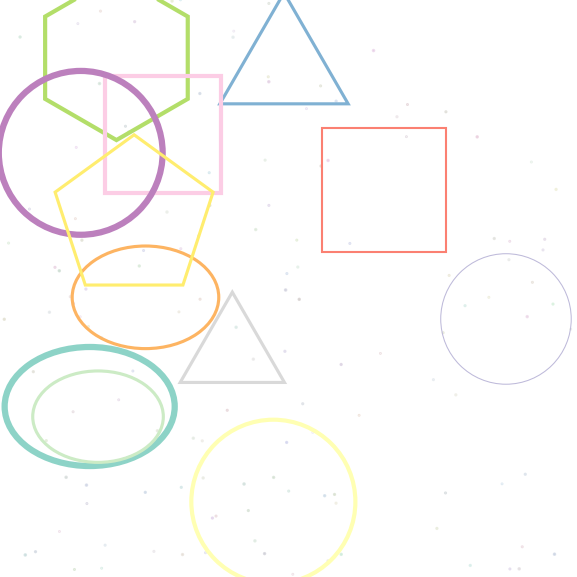[{"shape": "oval", "thickness": 3, "radius": 0.74, "center": [0.155, 0.295]}, {"shape": "circle", "thickness": 2, "radius": 0.71, "center": [0.473, 0.13]}, {"shape": "circle", "thickness": 0.5, "radius": 0.56, "center": [0.876, 0.447]}, {"shape": "square", "thickness": 1, "radius": 0.53, "center": [0.665, 0.67]}, {"shape": "triangle", "thickness": 1.5, "radius": 0.64, "center": [0.492, 0.883]}, {"shape": "oval", "thickness": 1.5, "radius": 0.63, "center": [0.252, 0.484]}, {"shape": "hexagon", "thickness": 2, "radius": 0.71, "center": [0.202, 0.899]}, {"shape": "square", "thickness": 2, "radius": 0.5, "center": [0.283, 0.766]}, {"shape": "triangle", "thickness": 1.5, "radius": 0.52, "center": [0.402, 0.389]}, {"shape": "circle", "thickness": 3, "radius": 0.71, "center": [0.14, 0.734]}, {"shape": "oval", "thickness": 1.5, "radius": 0.57, "center": [0.17, 0.278]}, {"shape": "pentagon", "thickness": 1.5, "radius": 0.72, "center": [0.232, 0.622]}]